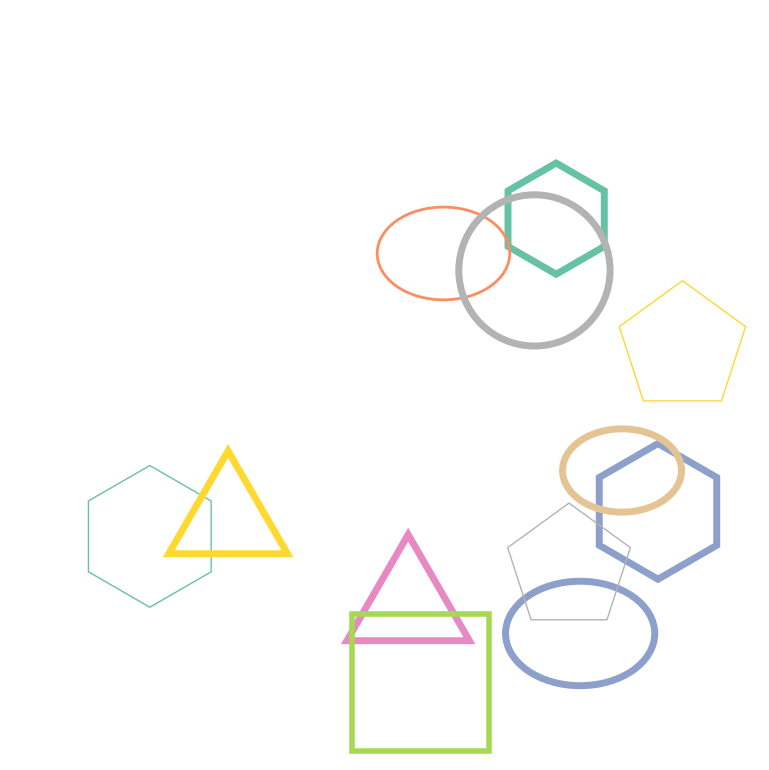[{"shape": "hexagon", "thickness": 0.5, "radius": 0.46, "center": [0.195, 0.303]}, {"shape": "hexagon", "thickness": 2.5, "radius": 0.36, "center": [0.722, 0.716]}, {"shape": "oval", "thickness": 1, "radius": 0.43, "center": [0.576, 0.671]}, {"shape": "oval", "thickness": 2.5, "radius": 0.48, "center": [0.753, 0.177]}, {"shape": "hexagon", "thickness": 2.5, "radius": 0.44, "center": [0.855, 0.336]}, {"shape": "triangle", "thickness": 2.5, "radius": 0.46, "center": [0.53, 0.214]}, {"shape": "square", "thickness": 2, "radius": 0.45, "center": [0.546, 0.113]}, {"shape": "triangle", "thickness": 2.5, "radius": 0.45, "center": [0.296, 0.325]}, {"shape": "pentagon", "thickness": 0.5, "radius": 0.43, "center": [0.886, 0.549]}, {"shape": "oval", "thickness": 2.5, "radius": 0.39, "center": [0.808, 0.389]}, {"shape": "pentagon", "thickness": 0.5, "radius": 0.42, "center": [0.739, 0.263]}, {"shape": "circle", "thickness": 2.5, "radius": 0.49, "center": [0.694, 0.649]}]